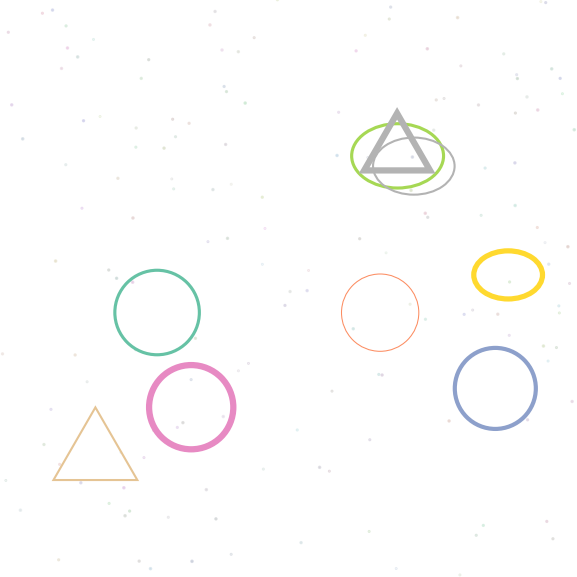[{"shape": "circle", "thickness": 1.5, "radius": 0.37, "center": [0.272, 0.458]}, {"shape": "circle", "thickness": 0.5, "radius": 0.33, "center": [0.658, 0.458]}, {"shape": "circle", "thickness": 2, "radius": 0.35, "center": [0.858, 0.327]}, {"shape": "circle", "thickness": 3, "radius": 0.36, "center": [0.331, 0.294]}, {"shape": "oval", "thickness": 1.5, "radius": 0.4, "center": [0.688, 0.729]}, {"shape": "oval", "thickness": 2.5, "radius": 0.3, "center": [0.88, 0.523]}, {"shape": "triangle", "thickness": 1, "radius": 0.42, "center": [0.165, 0.21]}, {"shape": "oval", "thickness": 1, "radius": 0.35, "center": [0.717, 0.711]}, {"shape": "triangle", "thickness": 3, "radius": 0.33, "center": [0.688, 0.737]}]